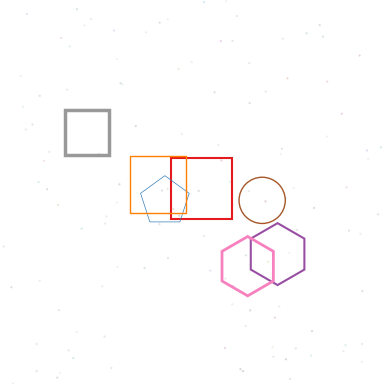[{"shape": "square", "thickness": 1.5, "radius": 0.4, "center": [0.524, 0.511]}, {"shape": "pentagon", "thickness": 0.5, "radius": 0.33, "center": [0.428, 0.477]}, {"shape": "hexagon", "thickness": 1.5, "radius": 0.4, "center": [0.721, 0.34]}, {"shape": "square", "thickness": 1, "radius": 0.37, "center": [0.411, 0.521]}, {"shape": "circle", "thickness": 1, "radius": 0.3, "center": [0.681, 0.48]}, {"shape": "hexagon", "thickness": 2, "radius": 0.39, "center": [0.643, 0.309]}, {"shape": "square", "thickness": 2.5, "radius": 0.29, "center": [0.226, 0.657]}]